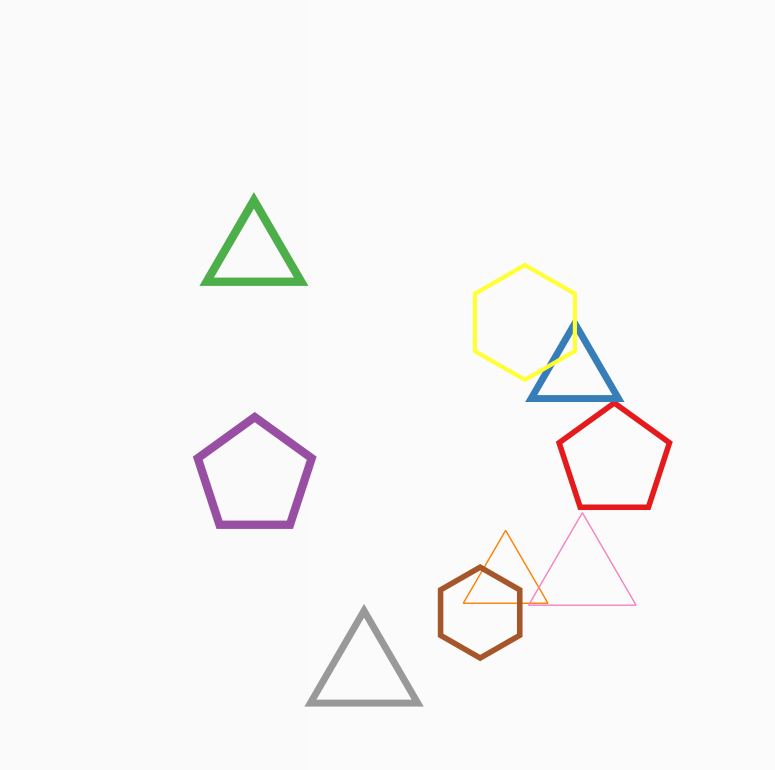[{"shape": "pentagon", "thickness": 2, "radius": 0.37, "center": [0.793, 0.402]}, {"shape": "triangle", "thickness": 2.5, "radius": 0.33, "center": [0.742, 0.515]}, {"shape": "triangle", "thickness": 3, "radius": 0.35, "center": [0.328, 0.669]}, {"shape": "pentagon", "thickness": 3, "radius": 0.39, "center": [0.329, 0.381]}, {"shape": "triangle", "thickness": 0.5, "radius": 0.32, "center": [0.652, 0.248]}, {"shape": "hexagon", "thickness": 1.5, "radius": 0.37, "center": [0.677, 0.581]}, {"shape": "hexagon", "thickness": 2, "radius": 0.29, "center": [0.62, 0.204]}, {"shape": "triangle", "thickness": 0.5, "radius": 0.4, "center": [0.751, 0.254]}, {"shape": "triangle", "thickness": 2.5, "radius": 0.4, "center": [0.47, 0.127]}]